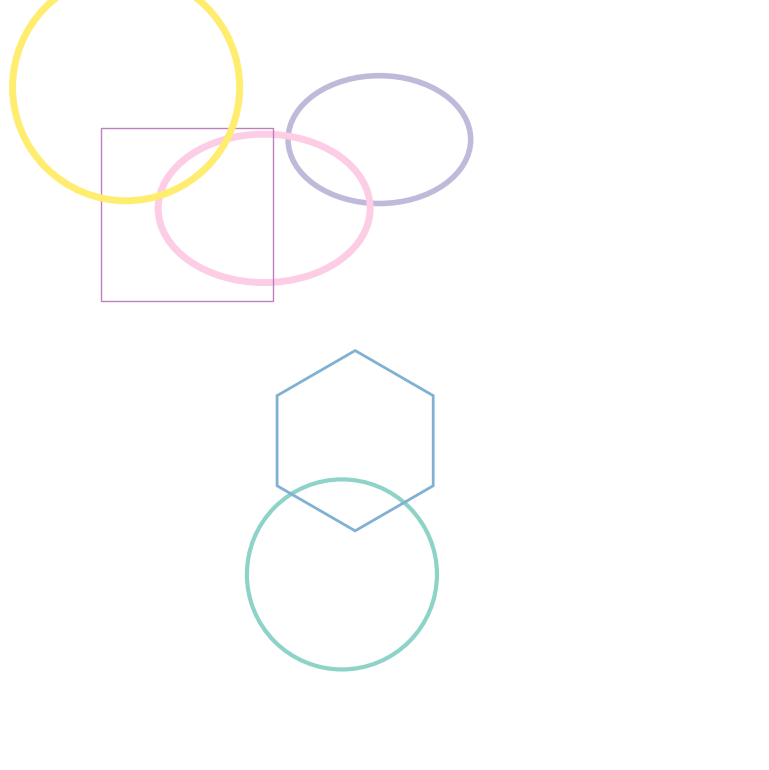[{"shape": "circle", "thickness": 1.5, "radius": 0.62, "center": [0.444, 0.254]}, {"shape": "oval", "thickness": 2, "radius": 0.59, "center": [0.493, 0.819]}, {"shape": "hexagon", "thickness": 1, "radius": 0.59, "center": [0.461, 0.428]}, {"shape": "oval", "thickness": 2.5, "radius": 0.69, "center": [0.343, 0.729]}, {"shape": "square", "thickness": 0.5, "radius": 0.56, "center": [0.243, 0.722]}, {"shape": "circle", "thickness": 2.5, "radius": 0.74, "center": [0.164, 0.887]}]